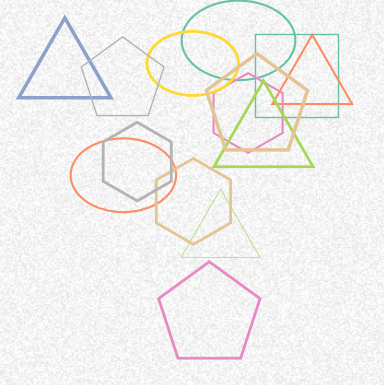[{"shape": "square", "thickness": 1, "radius": 0.54, "center": [0.771, 0.805]}, {"shape": "oval", "thickness": 1.5, "radius": 0.74, "center": [0.619, 0.895]}, {"shape": "oval", "thickness": 1.5, "radius": 0.68, "center": [0.32, 0.545]}, {"shape": "triangle", "thickness": 1.5, "radius": 0.6, "center": [0.811, 0.79]}, {"shape": "triangle", "thickness": 2.5, "radius": 0.69, "center": [0.168, 0.815]}, {"shape": "pentagon", "thickness": 2, "radius": 0.69, "center": [0.544, 0.182]}, {"shape": "hexagon", "thickness": 1.5, "radius": 0.52, "center": [0.644, 0.707]}, {"shape": "triangle", "thickness": 0.5, "radius": 0.59, "center": [0.573, 0.391]}, {"shape": "triangle", "thickness": 2, "radius": 0.74, "center": [0.684, 0.641]}, {"shape": "oval", "thickness": 2, "radius": 0.59, "center": [0.501, 0.835]}, {"shape": "pentagon", "thickness": 2.5, "radius": 0.69, "center": [0.667, 0.722]}, {"shape": "hexagon", "thickness": 2, "radius": 0.56, "center": [0.502, 0.477]}, {"shape": "pentagon", "thickness": 1, "radius": 0.56, "center": [0.318, 0.791]}, {"shape": "hexagon", "thickness": 2, "radius": 0.51, "center": [0.356, 0.58]}]